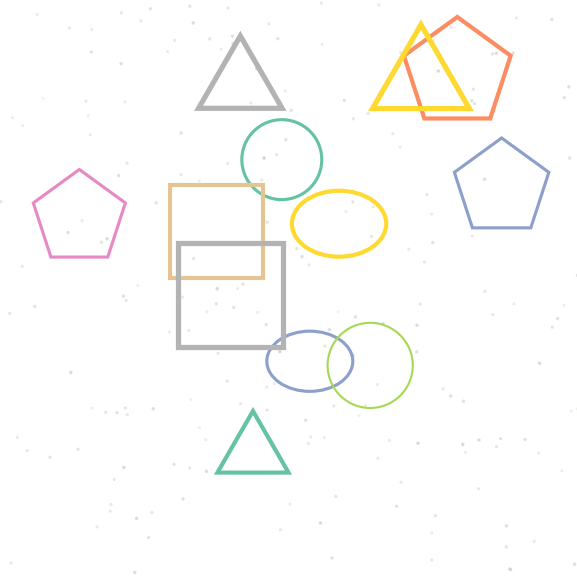[{"shape": "circle", "thickness": 1.5, "radius": 0.35, "center": [0.488, 0.723]}, {"shape": "triangle", "thickness": 2, "radius": 0.36, "center": [0.438, 0.216]}, {"shape": "pentagon", "thickness": 2, "radius": 0.49, "center": [0.792, 0.873]}, {"shape": "oval", "thickness": 1.5, "radius": 0.37, "center": [0.536, 0.374]}, {"shape": "pentagon", "thickness": 1.5, "radius": 0.43, "center": [0.869, 0.674]}, {"shape": "pentagon", "thickness": 1.5, "radius": 0.42, "center": [0.137, 0.622]}, {"shape": "circle", "thickness": 1, "radius": 0.37, "center": [0.641, 0.366]}, {"shape": "oval", "thickness": 2, "radius": 0.41, "center": [0.587, 0.612]}, {"shape": "triangle", "thickness": 2.5, "radius": 0.48, "center": [0.729, 0.86]}, {"shape": "square", "thickness": 2, "radius": 0.4, "center": [0.375, 0.598]}, {"shape": "triangle", "thickness": 2.5, "radius": 0.42, "center": [0.416, 0.853]}, {"shape": "square", "thickness": 2.5, "radius": 0.45, "center": [0.399, 0.488]}]